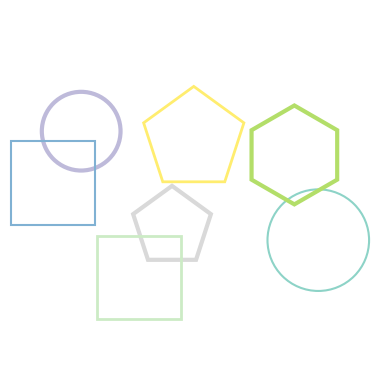[{"shape": "circle", "thickness": 1.5, "radius": 0.66, "center": [0.827, 0.376]}, {"shape": "circle", "thickness": 3, "radius": 0.51, "center": [0.211, 0.659]}, {"shape": "square", "thickness": 1.5, "radius": 0.54, "center": [0.137, 0.525]}, {"shape": "hexagon", "thickness": 3, "radius": 0.64, "center": [0.765, 0.598]}, {"shape": "pentagon", "thickness": 3, "radius": 0.53, "center": [0.447, 0.411]}, {"shape": "square", "thickness": 2, "radius": 0.54, "center": [0.361, 0.279]}, {"shape": "pentagon", "thickness": 2, "radius": 0.68, "center": [0.503, 0.639]}]